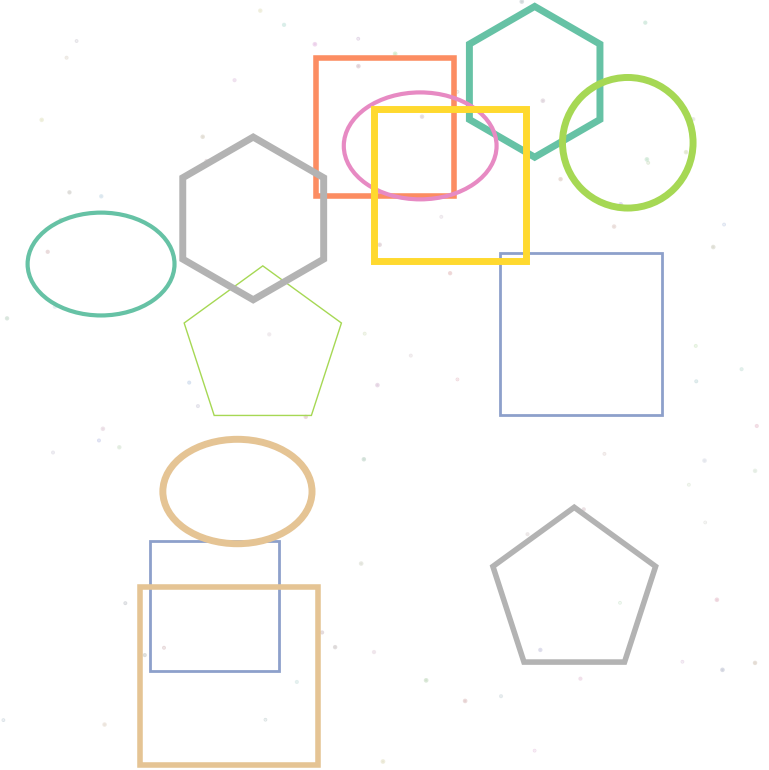[{"shape": "oval", "thickness": 1.5, "radius": 0.48, "center": [0.131, 0.657]}, {"shape": "hexagon", "thickness": 2.5, "radius": 0.49, "center": [0.694, 0.894]}, {"shape": "square", "thickness": 2, "radius": 0.45, "center": [0.5, 0.835]}, {"shape": "square", "thickness": 1, "radius": 0.53, "center": [0.754, 0.567]}, {"shape": "square", "thickness": 1, "radius": 0.42, "center": [0.279, 0.213]}, {"shape": "oval", "thickness": 1.5, "radius": 0.5, "center": [0.546, 0.811]}, {"shape": "pentagon", "thickness": 0.5, "radius": 0.54, "center": [0.341, 0.547]}, {"shape": "circle", "thickness": 2.5, "radius": 0.42, "center": [0.815, 0.815]}, {"shape": "square", "thickness": 2.5, "radius": 0.49, "center": [0.584, 0.76]}, {"shape": "square", "thickness": 2, "radius": 0.58, "center": [0.297, 0.122]}, {"shape": "oval", "thickness": 2.5, "radius": 0.48, "center": [0.308, 0.362]}, {"shape": "hexagon", "thickness": 2.5, "radius": 0.53, "center": [0.329, 0.716]}, {"shape": "pentagon", "thickness": 2, "radius": 0.56, "center": [0.746, 0.23]}]